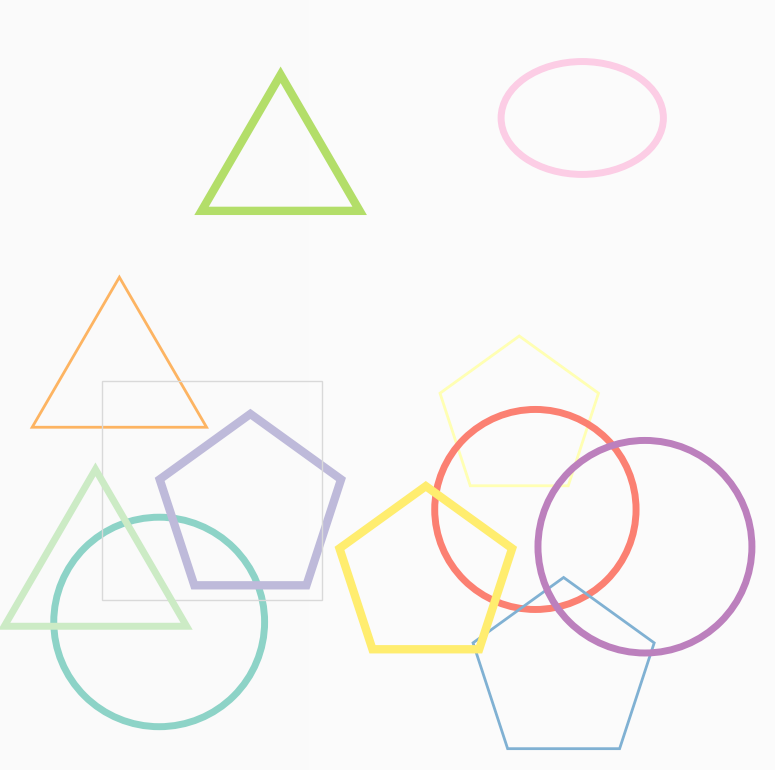[{"shape": "circle", "thickness": 2.5, "radius": 0.68, "center": [0.205, 0.192]}, {"shape": "pentagon", "thickness": 1, "radius": 0.54, "center": [0.67, 0.456]}, {"shape": "pentagon", "thickness": 3, "radius": 0.62, "center": [0.323, 0.339]}, {"shape": "circle", "thickness": 2.5, "radius": 0.65, "center": [0.691, 0.338]}, {"shape": "pentagon", "thickness": 1, "radius": 0.61, "center": [0.727, 0.127]}, {"shape": "triangle", "thickness": 1, "radius": 0.65, "center": [0.154, 0.51]}, {"shape": "triangle", "thickness": 3, "radius": 0.59, "center": [0.362, 0.785]}, {"shape": "oval", "thickness": 2.5, "radius": 0.52, "center": [0.751, 0.847]}, {"shape": "square", "thickness": 0.5, "radius": 0.71, "center": [0.273, 0.363]}, {"shape": "circle", "thickness": 2.5, "radius": 0.69, "center": [0.832, 0.29]}, {"shape": "triangle", "thickness": 2.5, "radius": 0.68, "center": [0.123, 0.255]}, {"shape": "pentagon", "thickness": 3, "radius": 0.59, "center": [0.549, 0.252]}]